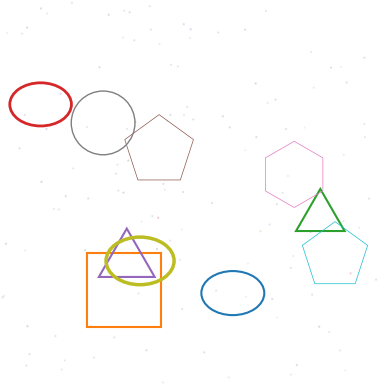[{"shape": "oval", "thickness": 1.5, "radius": 0.41, "center": [0.605, 0.239]}, {"shape": "square", "thickness": 1.5, "radius": 0.48, "center": [0.322, 0.247]}, {"shape": "triangle", "thickness": 1.5, "radius": 0.36, "center": [0.832, 0.436]}, {"shape": "oval", "thickness": 2, "radius": 0.4, "center": [0.105, 0.729]}, {"shape": "triangle", "thickness": 1.5, "radius": 0.42, "center": [0.329, 0.323]}, {"shape": "pentagon", "thickness": 0.5, "radius": 0.47, "center": [0.413, 0.608]}, {"shape": "hexagon", "thickness": 0.5, "radius": 0.43, "center": [0.764, 0.547]}, {"shape": "circle", "thickness": 1, "radius": 0.41, "center": [0.268, 0.681]}, {"shape": "oval", "thickness": 2.5, "radius": 0.44, "center": [0.364, 0.322]}, {"shape": "pentagon", "thickness": 0.5, "radius": 0.45, "center": [0.87, 0.335]}]